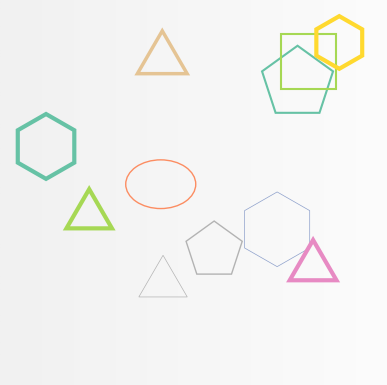[{"shape": "pentagon", "thickness": 1.5, "radius": 0.48, "center": [0.768, 0.785]}, {"shape": "hexagon", "thickness": 3, "radius": 0.42, "center": [0.119, 0.62]}, {"shape": "oval", "thickness": 1, "radius": 0.45, "center": [0.415, 0.522]}, {"shape": "hexagon", "thickness": 0.5, "radius": 0.49, "center": [0.715, 0.404]}, {"shape": "triangle", "thickness": 3, "radius": 0.35, "center": [0.808, 0.307]}, {"shape": "square", "thickness": 1.5, "radius": 0.35, "center": [0.796, 0.84]}, {"shape": "triangle", "thickness": 3, "radius": 0.34, "center": [0.23, 0.441]}, {"shape": "hexagon", "thickness": 3, "radius": 0.34, "center": [0.876, 0.89]}, {"shape": "triangle", "thickness": 2.5, "radius": 0.37, "center": [0.419, 0.846]}, {"shape": "triangle", "thickness": 0.5, "radius": 0.36, "center": [0.421, 0.265]}, {"shape": "pentagon", "thickness": 1, "radius": 0.38, "center": [0.553, 0.35]}]